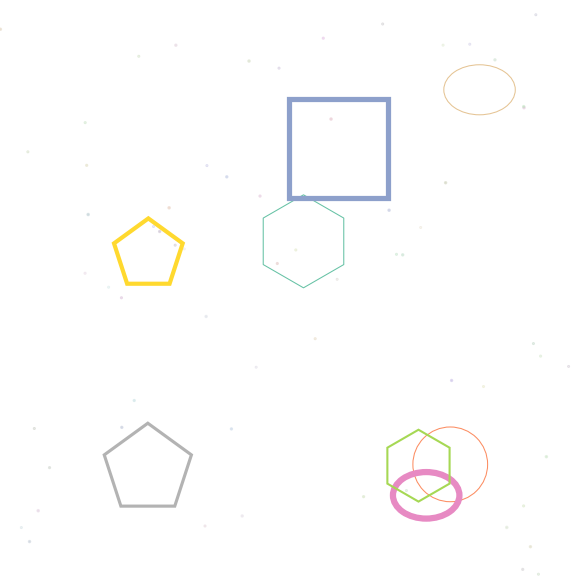[{"shape": "hexagon", "thickness": 0.5, "radius": 0.4, "center": [0.526, 0.581]}, {"shape": "circle", "thickness": 0.5, "radius": 0.32, "center": [0.78, 0.195]}, {"shape": "square", "thickness": 2.5, "radius": 0.43, "center": [0.586, 0.742]}, {"shape": "oval", "thickness": 3, "radius": 0.29, "center": [0.738, 0.141]}, {"shape": "hexagon", "thickness": 1, "radius": 0.31, "center": [0.725, 0.193]}, {"shape": "pentagon", "thickness": 2, "radius": 0.31, "center": [0.257, 0.558]}, {"shape": "oval", "thickness": 0.5, "radius": 0.31, "center": [0.83, 0.844]}, {"shape": "pentagon", "thickness": 1.5, "radius": 0.4, "center": [0.256, 0.187]}]